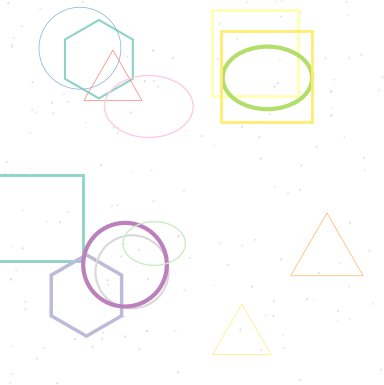[{"shape": "square", "thickness": 2, "radius": 0.56, "center": [0.102, 0.434]}, {"shape": "hexagon", "thickness": 1.5, "radius": 0.51, "center": [0.257, 0.846]}, {"shape": "square", "thickness": 2, "radius": 0.56, "center": [0.662, 0.861]}, {"shape": "hexagon", "thickness": 2.5, "radius": 0.53, "center": [0.224, 0.233]}, {"shape": "triangle", "thickness": 0.5, "radius": 0.43, "center": [0.293, 0.783]}, {"shape": "circle", "thickness": 0.5, "radius": 0.53, "center": [0.208, 0.875]}, {"shape": "triangle", "thickness": 0.5, "radius": 0.54, "center": [0.849, 0.338]}, {"shape": "oval", "thickness": 3, "radius": 0.58, "center": [0.695, 0.798]}, {"shape": "oval", "thickness": 1, "radius": 0.58, "center": [0.387, 0.723]}, {"shape": "circle", "thickness": 1.5, "radius": 0.47, "center": [0.343, 0.294]}, {"shape": "circle", "thickness": 3, "radius": 0.54, "center": [0.325, 0.313]}, {"shape": "oval", "thickness": 1, "radius": 0.41, "center": [0.4, 0.368]}, {"shape": "square", "thickness": 2, "radius": 0.6, "center": [0.693, 0.801]}, {"shape": "triangle", "thickness": 0.5, "radius": 0.44, "center": [0.628, 0.123]}]